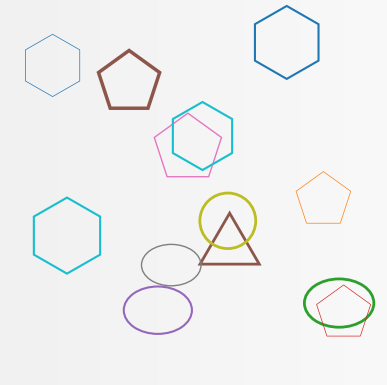[{"shape": "hexagon", "thickness": 0.5, "radius": 0.4, "center": [0.136, 0.83]}, {"shape": "hexagon", "thickness": 1.5, "radius": 0.47, "center": [0.74, 0.89]}, {"shape": "pentagon", "thickness": 0.5, "radius": 0.37, "center": [0.835, 0.48]}, {"shape": "oval", "thickness": 2, "radius": 0.45, "center": [0.875, 0.213]}, {"shape": "pentagon", "thickness": 0.5, "radius": 0.37, "center": [0.887, 0.186]}, {"shape": "oval", "thickness": 1.5, "radius": 0.44, "center": [0.407, 0.194]}, {"shape": "triangle", "thickness": 2, "radius": 0.44, "center": [0.593, 0.358]}, {"shape": "pentagon", "thickness": 2.5, "radius": 0.41, "center": [0.333, 0.786]}, {"shape": "pentagon", "thickness": 1, "radius": 0.46, "center": [0.485, 0.615]}, {"shape": "oval", "thickness": 1, "radius": 0.38, "center": [0.442, 0.311]}, {"shape": "circle", "thickness": 2, "radius": 0.36, "center": [0.588, 0.426]}, {"shape": "hexagon", "thickness": 1.5, "radius": 0.44, "center": [0.523, 0.647]}, {"shape": "hexagon", "thickness": 1.5, "radius": 0.49, "center": [0.173, 0.388]}]